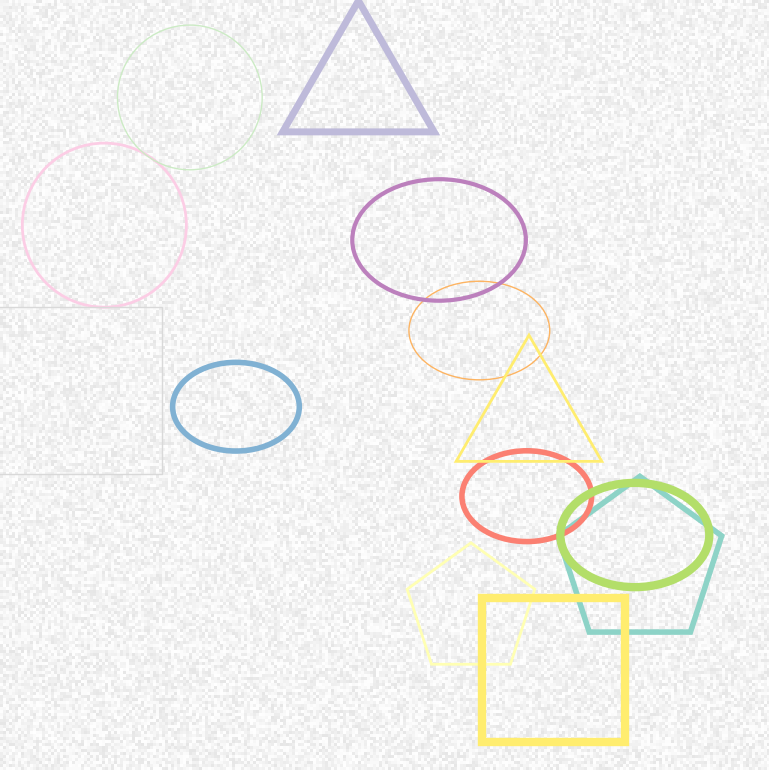[{"shape": "pentagon", "thickness": 2, "radius": 0.56, "center": [0.831, 0.27]}, {"shape": "pentagon", "thickness": 1, "radius": 0.44, "center": [0.612, 0.208]}, {"shape": "triangle", "thickness": 2.5, "radius": 0.57, "center": [0.465, 0.886]}, {"shape": "oval", "thickness": 2, "radius": 0.42, "center": [0.684, 0.356]}, {"shape": "oval", "thickness": 2, "radius": 0.41, "center": [0.306, 0.472]}, {"shape": "oval", "thickness": 0.5, "radius": 0.46, "center": [0.623, 0.571]}, {"shape": "oval", "thickness": 3, "radius": 0.48, "center": [0.824, 0.305]}, {"shape": "circle", "thickness": 1, "radius": 0.53, "center": [0.136, 0.708]}, {"shape": "square", "thickness": 0.5, "radius": 0.54, "center": [0.101, 0.493]}, {"shape": "oval", "thickness": 1.5, "radius": 0.56, "center": [0.57, 0.688]}, {"shape": "circle", "thickness": 0.5, "radius": 0.47, "center": [0.247, 0.873]}, {"shape": "triangle", "thickness": 1, "radius": 0.55, "center": [0.687, 0.455]}, {"shape": "square", "thickness": 3, "radius": 0.47, "center": [0.719, 0.13]}]